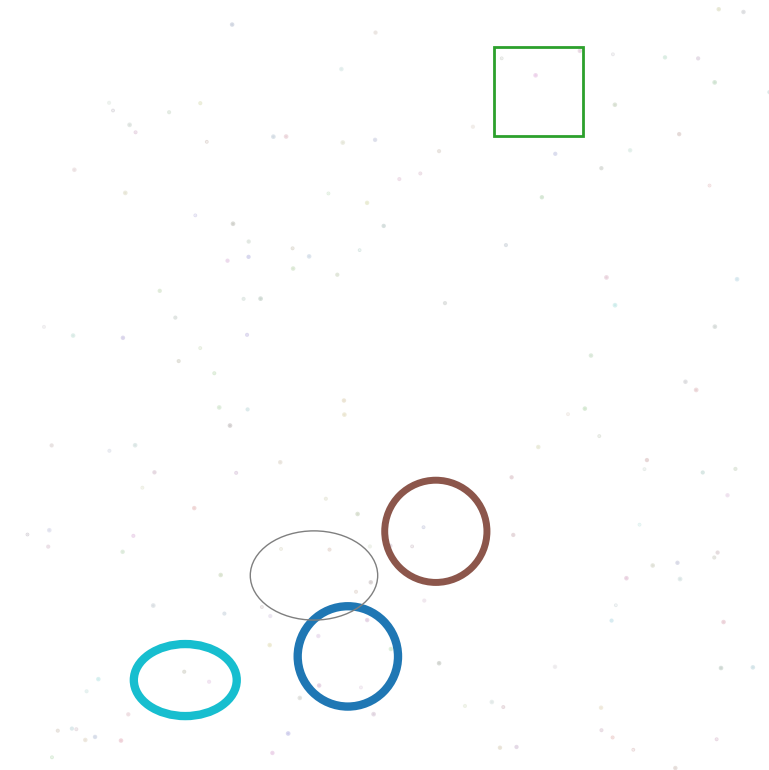[{"shape": "circle", "thickness": 3, "radius": 0.33, "center": [0.452, 0.148]}, {"shape": "square", "thickness": 1, "radius": 0.29, "center": [0.699, 0.881]}, {"shape": "circle", "thickness": 2.5, "radius": 0.33, "center": [0.566, 0.31]}, {"shape": "oval", "thickness": 0.5, "radius": 0.41, "center": [0.408, 0.253]}, {"shape": "oval", "thickness": 3, "radius": 0.33, "center": [0.241, 0.117]}]